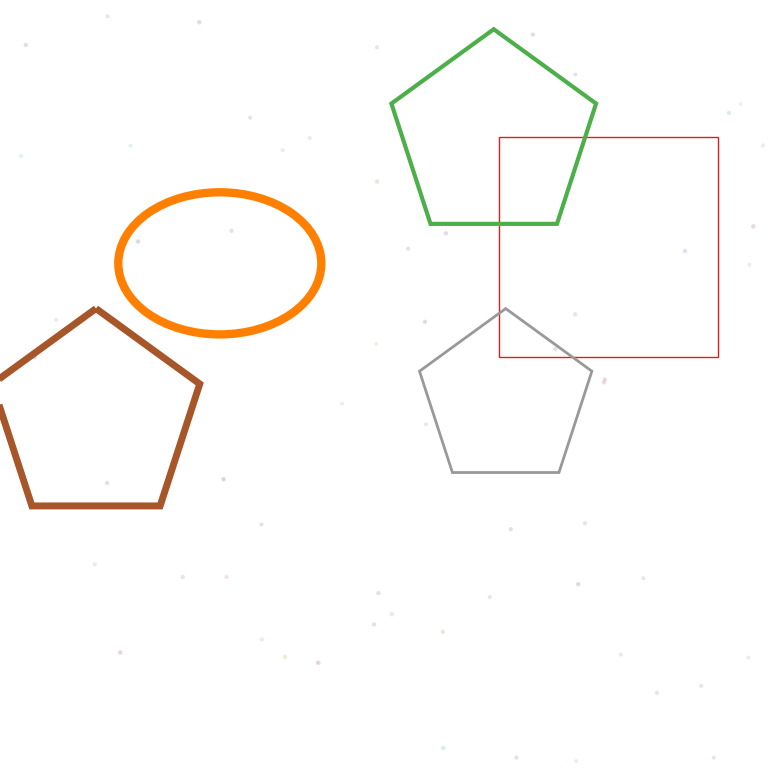[{"shape": "square", "thickness": 0.5, "radius": 0.71, "center": [0.79, 0.679]}, {"shape": "pentagon", "thickness": 1.5, "radius": 0.7, "center": [0.641, 0.822]}, {"shape": "oval", "thickness": 3, "radius": 0.66, "center": [0.285, 0.658]}, {"shape": "pentagon", "thickness": 2.5, "radius": 0.71, "center": [0.125, 0.458]}, {"shape": "pentagon", "thickness": 1, "radius": 0.59, "center": [0.657, 0.482]}]